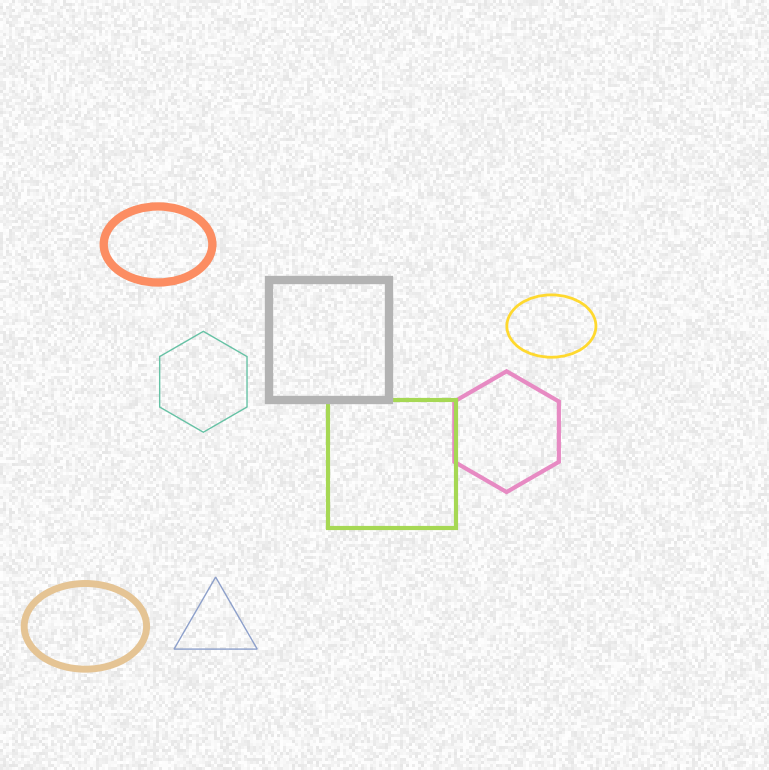[{"shape": "hexagon", "thickness": 0.5, "radius": 0.33, "center": [0.264, 0.504]}, {"shape": "oval", "thickness": 3, "radius": 0.35, "center": [0.205, 0.683]}, {"shape": "triangle", "thickness": 0.5, "radius": 0.31, "center": [0.28, 0.188]}, {"shape": "hexagon", "thickness": 1.5, "radius": 0.39, "center": [0.658, 0.439]}, {"shape": "square", "thickness": 1.5, "radius": 0.42, "center": [0.509, 0.397]}, {"shape": "oval", "thickness": 1, "radius": 0.29, "center": [0.716, 0.577]}, {"shape": "oval", "thickness": 2.5, "radius": 0.4, "center": [0.111, 0.187]}, {"shape": "square", "thickness": 3, "radius": 0.39, "center": [0.427, 0.558]}]